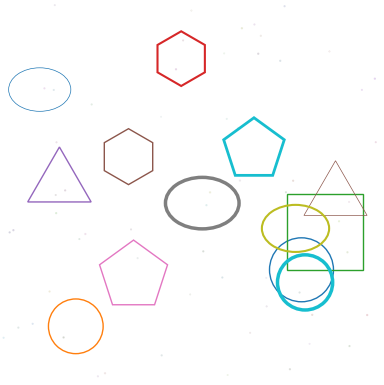[{"shape": "circle", "thickness": 1, "radius": 0.42, "center": [0.783, 0.299]}, {"shape": "oval", "thickness": 0.5, "radius": 0.4, "center": [0.103, 0.767]}, {"shape": "circle", "thickness": 1, "radius": 0.36, "center": [0.197, 0.152]}, {"shape": "square", "thickness": 1, "radius": 0.49, "center": [0.844, 0.398]}, {"shape": "hexagon", "thickness": 1.5, "radius": 0.36, "center": [0.471, 0.848]}, {"shape": "triangle", "thickness": 1, "radius": 0.48, "center": [0.154, 0.523]}, {"shape": "triangle", "thickness": 0.5, "radius": 0.47, "center": [0.871, 0.488]}, {"shape": "hexagon", "thickness": 1, "radius": 0.36, "center": [0.334, 0.593]}, {"shape": "pentagon", "thickness": 1, "radius": 0.46, "center": [0.347, 0.284]}, {"shape": "oval", "thickness": 2.5, "radius": 0.48, "center": [0.525, 0.472]}, {"shape": "oval", "thickness": 1.5, "radius": 0.44, "center": [0.768, 0.407]}, {"shape": "pentagon", "thickness": 2, "radius": 0.41, "center": [0.66, 0.611]}, {"shape": "circle", "thickness": 2.5, "radius": 0.36, "center": [0.792, 0.266]}]